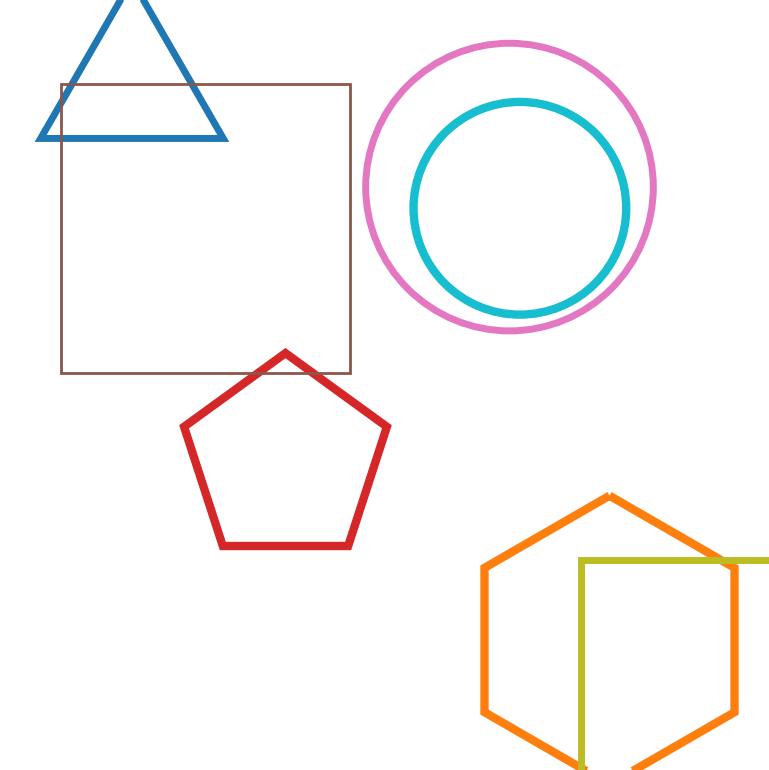[{"shape": "triangle", "thickness": 2.5, "radius": 0.68, "center": [0.171, 0.889]}, {"shape": "hexagon", "thickness": 3, "radius": 0.94, "center": [0.792, 0.169]}, {"shape": "pentagon", "thickness": 3, "radius": 0.69, "center": [0.371, 0.403]}, {"shape": "square", "thickness": 1, "radius": 0.94, "center": [0.266, 0.704]}, {"shape": "circle", "thickness": 2.5, "radius": 0.93, "center": [0.662, 0.757]}, {"shape": "square", "thickness": 2.5, "radius": 0.71, "center": [0.896, 0.131]}, {"shape": "circle", "thickness": 3, "radius": 0.69, "center": [0.675, 0.73]}]